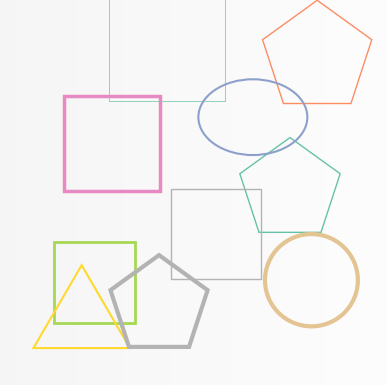[{"shape": "square", "thickness": 0.5, "radius": 0.75, "center": [0.431, 0.887]}, {"shape": "pentagon", "thickness": 1, "radius": 0.68, "center": [0.748, 0.507]}, {"shape": "pentagon", "thickness": 1, "radius": 0.74, "center": [0.819, 0.851]}, {"shape": "oval", "thickness": 1.5, "radius": 0.7, "center": [0.653, 0.696]}, {"shape": "square", "thickness": 2.5, "radius": 0.62, "center": [0.289, 0.627]}, {"shape": "square", "thickness": 2, "radius": 0.52, "center": [0.244, 0.266]}, {"shape": "triangle", "thickness": 1.5, "radius": 0.72, "center": [0.211, 0.168]}, {"shape": "circle", "thickness": 3, "radius": 0.6, "center": [0.804, 0.272]}, {"shape": "square", "thickness": 1, "radius": 0.58, "center": [0.558, 0.392]}, {"shape": "pentagon", "thickness": 3, "radius": 0.66, "center": [0.41, 0.206]}]